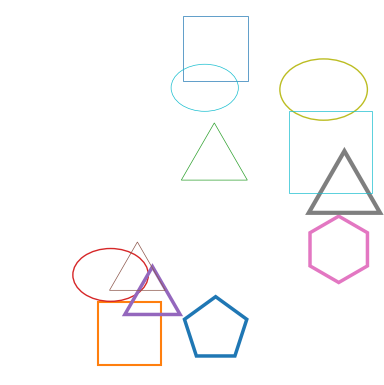[{"shape": "pentagon", "thickness": 2.5, "radius": 0.43, "center": [0.56, 0.144]}, {"shape": "square", "thickness": 0.5, "radius": 0.43, "center": [0.56, 0.874]}, {"shape": "square", "thickness": 1.5, "radius": 0.41, "center": [0.337, 0.134]}, {"shape": "triangle", "thickness": 0.5, "radius": 0.5, "center": [0.557, 0.582]}, {"shape": "oval", "thickness": 1, "radius": 0.49, "center": [0.287, 0.286]}, {"shape": "triangle", "thickness": 2.5, "radius": 0.41, "center": [0.396, 0.225]}, {"shape": "triangle", "thickness": 0.5, "radius": 0.42, "center": [0.357, 0.288]}, {"shape": "hexagon", "thickness": 2.5, "radius": 0.43, "center": [0.88, 0.352]}, {"shape": "triangle", "thickness": 3, "radius": 0.53, "center": [0.895, 0.501]}, {"shape": "oval", "thickness": 1, "radius": 0.57, "center": [0.841, 0.767]}, {"shape": "square", "thickness": 0.5, "radius": 0.54, "center": [0.857, 0.605]}, {"shape": "oval", "thickness": 0.5, "radius": 0.44, "center": [0.532, 0.772]}]